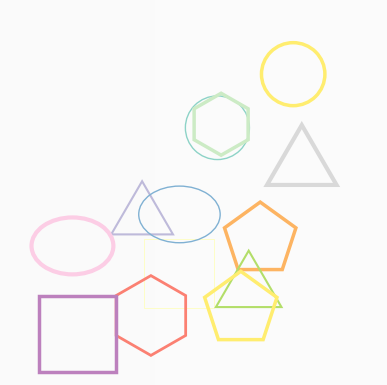[{"shape": "circle", "thickness": 1, "radius": 0.41, "center": [0.561, 0.668]}, {"shape": "square", "thickness": 0.5, "radius": 0.45, "center": [0.462, 0.29]}, {"shape": "triangle", "thickness": 1.5, "radius": 0.46, "center": [0.367, 0.437]}, {"shape": "hexagon", "thickness": 2, "radius": 0.52, "center": [0.389, 0.18]}, {"shape": "oval", "thickness": 1, "radius": 0.53, "center": [0.463, 0.443]}, {"shape": "pentagon", "thickness": 2.5, "radius": 0.48, "center": [0.671, 0.378]}, {"shape": "triangle", "thickness": 1.5, "radius": 0.49, "center": [0.642, 0.251]}, {"shape": "oval", "thickness": 3, "radius": 0.53, "center": [0.187, 0.361]}, {"shape": "triangle", "thickness": 3, "radius": 0.52, "center": [0.779, 0.571]}, {"shape": "square", "thickness": 2.5, "radius": 0.49, "center": [0.2, 0.133]}, {"shape": "hexagon", "thickness": 2.5, "radius": 0.4, "center": [0.571, 0.677]}, {"shape": "pentagon", "thickness": 2.5, "radius": 0.49, "center": [0.621, 0.197]}, {"shape": "circle", "thickness": 2.5, "radius": 0.41, "center": [0.757, 0.807]}]